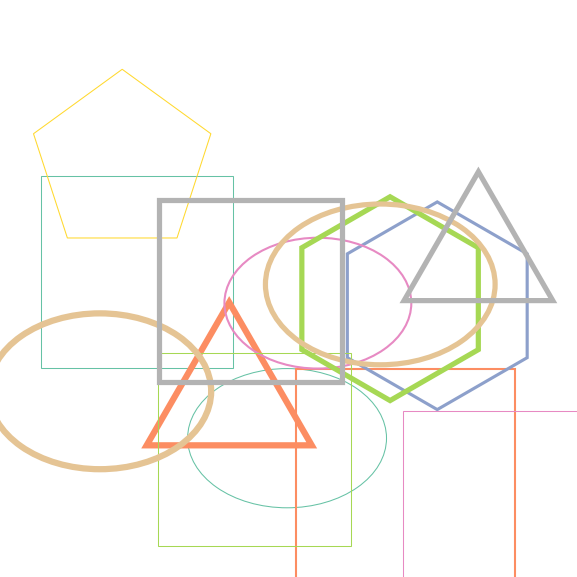[{"shape": "oval", "thickness": 0.5, "radius": 0.86, "center": [0.497, 0.24]}, {"shape": "square", "thickness": 0.5, "radius": 0.83, "center": [0.238, 0.528]}, {"shape": "triangle", "thickness": 3, "radius": 0.83, "center": [0.397, 0.311]}, {"shape": "square", "thickness": 1, "radius": 0.95, "center": [0.702, 0.171]}, {"shape": "hexagon", "thickness": 1.5, "radius": 0.9, "center": [0.757, 0.47]}, {"shape": "square", "thickness": 0.5, "radius": 0.77, "center": [0.852, 0.133]}, {"shape": "oval", "thickness": 1, "radius": 0.81, "center": [0.55, 0.474]}, {"shape": "square", "thickness": 0.5, "radius": 0.83, "center": [0.441, 0.221]}, {"shape": "hexagon", "thickness": 2.5, "radius": 0.88, "center": [0.675, 0.482]}, {"shape": "pentagon", "thickness": 0.5, "radius": 0.81, "center": [0.212, 0.718]}, {"shape": "oval", "thickness": 2.5, "radius": 0.99, "center": [0.658, 0.507]}, {"shape": "oval", "thickness": 3, "radius": 0.96, "center": [0.173, 0.322]}, {"shape": "square", "thickness": 2.5, "radius": 0.79, "center": [0.433, 0.495]}, {"shape": "triangle", "thickness": 2.5, "radius": 0.74, "center": [0.828, 0.553]}]